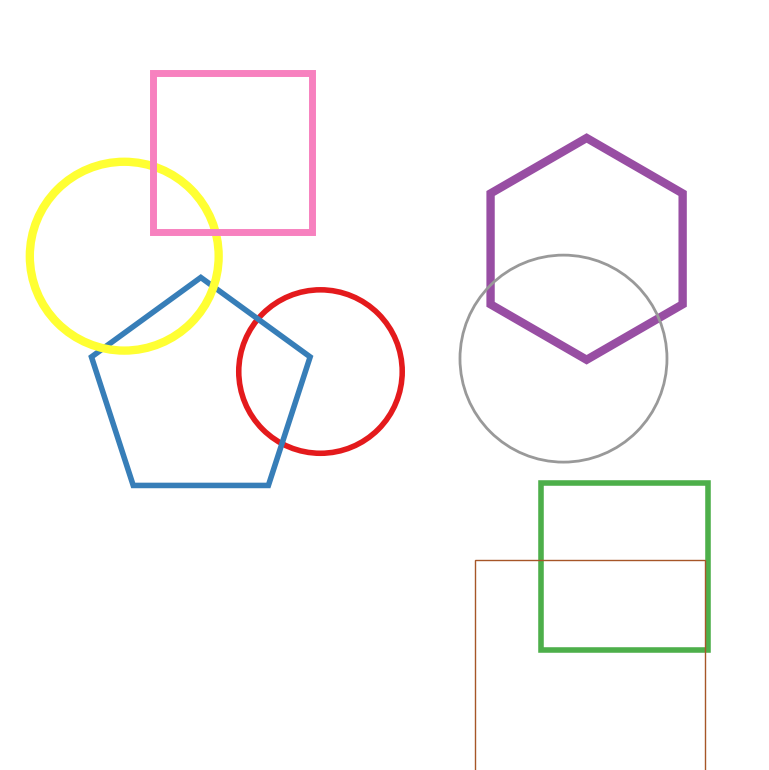[{"shape": "circle", "thickness": 2, "radius": 0.53, "center": [0.416, 0.517]}, {"shape": "pentagon", "thickness": 2, "radius": 0.75, "center": [0.261, 0.49]}, {"shape": "square", "thickness": 2, "radius": 0.54, "center": [0.811, 0.265]}, {"shape": "hexagon", "thickness": 3, "radius": 0.72, "center": [0.762, 0.677]}, {"shape": "circle", "thickness": 3, "radius": 0.61, "center": [0.161, 0.667]}, {"shape": "square", "thickness": 0.5, "radius": 0.75, "center": [0.766, 0.123]}, {"shape": "square", "thickness": 2.5, "radius": 0.52, "center": [0.302, 0.801]}, {"shape": "circle", "thickness": 1, "radius": 0.67, "center": [0.732, 0.534]}]